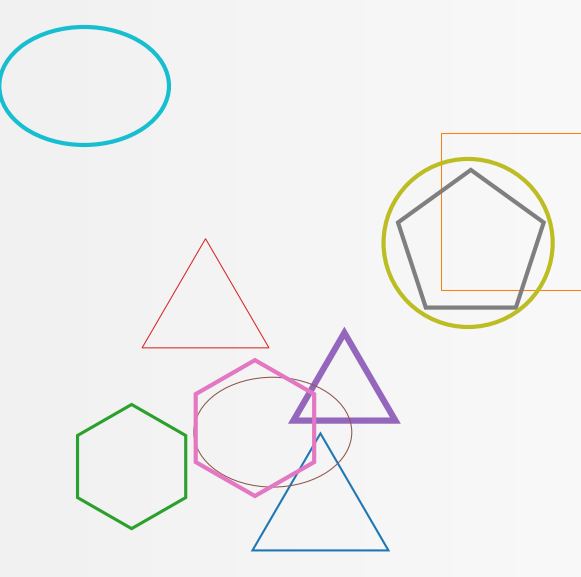[{"shape": "triangle", "thickness": 1, "radius": 0.68, "center": [0.551, 0.114]}, {"shape": "square", "thickness": 0.5, "radius": 0.68, "center": [0.895, 0.633]}, {"shape": "hexagon", "thickness": 1.5, "radius": 0.54, "center": [0.226, 0.191]}, {"shape": "triangle", "thickness": 0.5, "radius": 0.63, "center": [0.354, 0.46]}, {"shape": "triangle", "thickness": 3, "radius": 0.51, "center": [0.593, 0.321]}, {"shape": "oval", "thickness": 0.5, "radius": 0.68, "center": [0.469, 0.251]}, {"shape": "hexagon", "thickness": 2, "radius": 0.59, "center": [0.439, 0.258]}, {"shape": "pentagon", "thickness": 2, "radius": 0.66, "center": [0.81, 0.573]}, {"shape": "circle", "thickness": 2, "radius": 0.73, "center": [0.805, 0.578]}, {"shape": "oval", "thickness": 2, "radius": 0.73, "center": [0.145, 0.85]}]